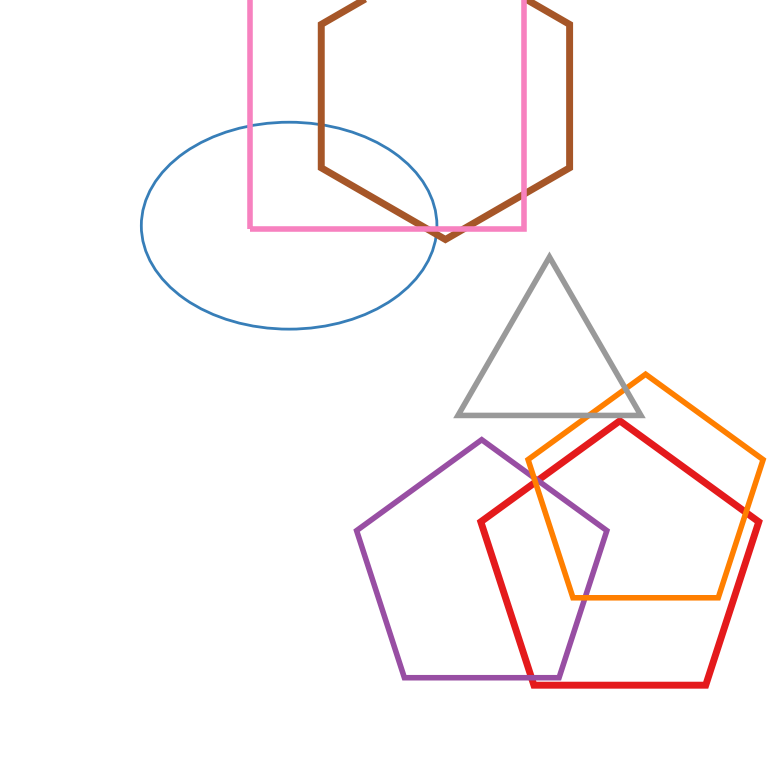[{"shape": "pentagon", "thickness": 2.5, "radius": 0.95, "center": [0.805, 0.264]}, {"shape": "oval", "thickness": 1, "radius": 0.96, "center": [0.375, 0.707]}, {"shape": "pentagon", "thickness": 2, "radius": 0.85, "center": [0.626, 0.258]}, {"shape": "pentagon", "thickness": 2, "radius": 0.8, "center": [0.838, 0.353]}, {"shape": "hexagon", "thickness": 2.5, "radius": 0.93, "center": [0.578, 0.875]}, {"shape": "square", "thickness": 2, "radius": 0.89, "center": [0.503, 0.88]}, {"shape": "triangle", "thickness": 2, "radius": 0.69, "center": [0.714, 0.529]}]